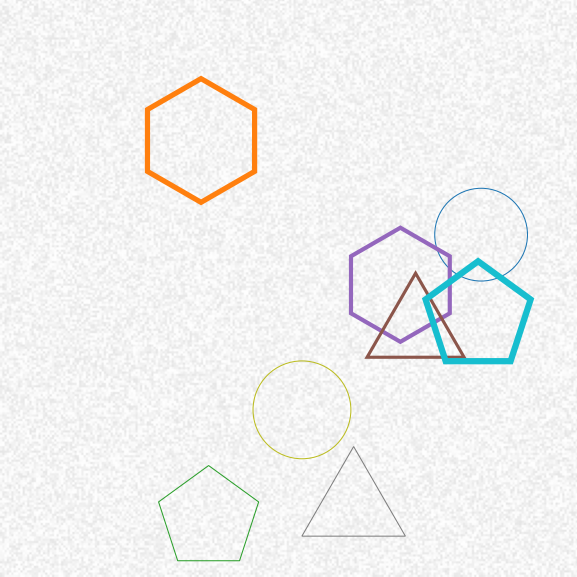[{"shape": "circle", "thickness": 0.5, "radius": 0.4, "center": [0.833, 0.593]}, {"shape": "hexagon", "thickness": 2.5, "radius": 0.54, "center": [0.348, 0.756]}, {"shape": "pentagon", "thickness": 0.5, "radius": 0.46, "center": [0.361, 0.102]}, {"shape": "hexagon", "thickness": 2, "radius": 0.49, "center": [0.693, 0.506]}, {"shape": "triangle", "thickness": 1.5, "radius": 0.48, "center": [0.72, 0.429]}, {"shape": "triangle", "thickness": 0.5, "radius": 0.52, "center": [0.612, 0.122]}, {"shape": "circle", "thickness": 0.5, "radius": 0.42, "center": [0.523, 0.289]}, {"shape": "pentagon", "thickness": 3, "radius": 0.48, "center": [0.828, 0.451]}]